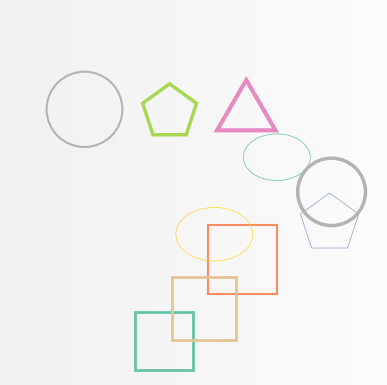[{"shape": "square", "thickness": 2, "radius": 0.38, "center": [0.422, 0.115]}, {"shape": "oval", "thickness": 0.5, "radius": 0.43, "center": [0.714, 0.592]}, {"shape": "square", "thickness": 1.5, "radius": 0.45, "center": [0.626, 0.326]}, {"shape": "pentagon", "thickness": 0.5, "radius": 0.39, "center": [0.851, 0.42]}, {"shape": "triangle", "thickness": 3, "radius": 0.44, "center": [0.636, 0.705]}, {"shape": "pentagon", "thickness": 2.5, "radius": 0.37, "center": [0.438, 0.709]}, {"shape": "oval", "thickness": 0.5, "radius": 0.5, "center": [0.553, 0.392]}, {"shape": "square", "thickness": 2, "radius": 0.41, "center": [0.526, 0.199]}, {"shape": "circle", "thickness": 2.5, "radius": 0.44, "center": [0.856, 0.502]}, {"shape": "circle", "thickness": 1.5, "radius": 0.49, "center": [0.218, 0.716]}]